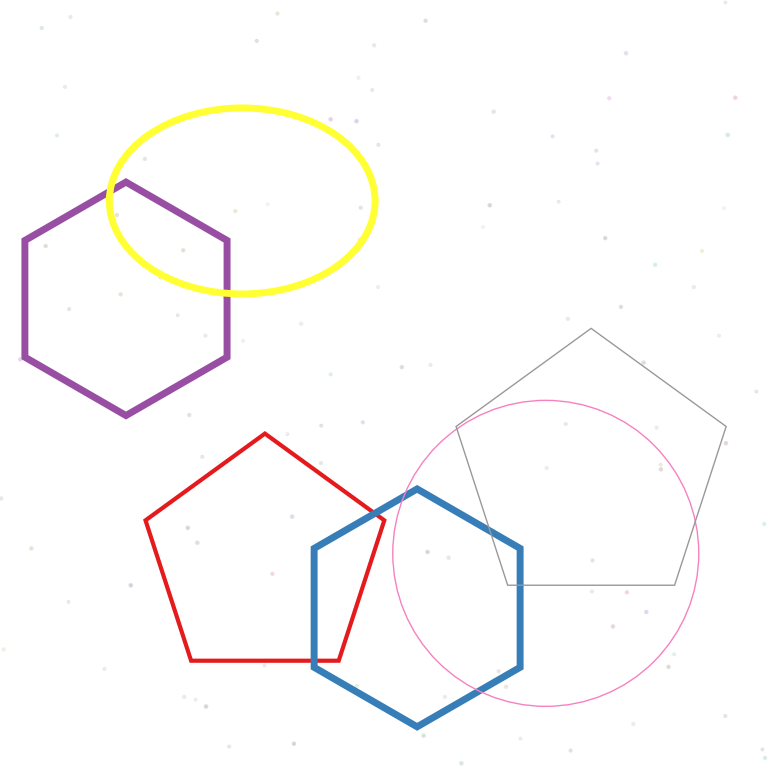[{"shape": "pentagon", "thickness": 1.5, "radius": 0.82, "center": [0.344, 0.274]}, {"shape": "hexagon", "thickness": 2.5, "radius": 0.77, "center": [0.542, 0.211]}, {"shape": "hexagon", "thickness": 2.5, "radius": 0.76, "center": [0.164, 0.612]}, {"shape": "oval", "thickness": 2.5, "radius": 0.86, "center": [0.315, 0.739]}, {"shape": "circle", "thickness": 0.5, "radius": 0.99, "center": [0.709, 0.281]}, {"shape": "pentagon", "thickness": 0.5, "radius": 0.92, "center": [0.768, 0.389]}]